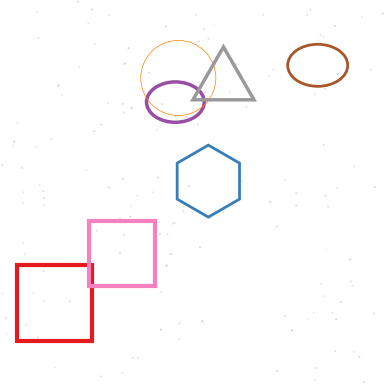[{"shape": "square", "thickness": 3, "radius": 0.49, "center": [0.141, 0.212]}, {"shape": "hexagon", "thickness": 2, "radius": 0.47, "center": [0.541, 0.53]}, {"shape": "oval", "thickness": 2.5, "radius": 0.37, "center": [0.456, 0.735]}, {"shape": "circle", "thickness": 0.5, "radius": 0.49, "center": [0.463, 0.797]}, {"shape": "oval", "thickness": 2, "radius": 0.39, "center": [0.825, 0.83]}, {"shape": "square", "thickness": 3, "radius": 0.43, "center": [0.316, 0.341]}, {"shape": "triangle", "thickness": 2.5, "radius": 0.46, "center": [0.58, 0.787]}]